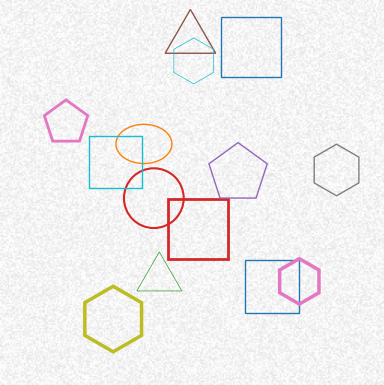[{"shape": "square", "thickness": 1, "radius": 0.35, "center": [0.707, 0.256]}, {"shape": "square", "thickness": 1, "radius": 0.39, "center": [0.651, 0.877]}, {"shape": "oval", "thickness": 1, "radius": 0.36, "center": [0.374, 0.626]}, {"shape": "triangle", "thickness": 0.5, "radius": 0.34, "center": [0.414, 0.278]}, {"shape": "circle", "thickness": 1.5, "radius": 0.39, "center": [0.4, 0.485]}, {"shape": "square", "thickness": 2, "radius": 0.39, "center": [0.514, 0.405]}, {"shape": "pentagon", "thickness": 1, "radius": 0.4, "center": [0.618, 0.55]}, {"shape": "triangle", "thickness": 1, "radius": 0.38, "center": [0.495, 0.9]}, {"shape": "hexagon", "thickness": 2.5, "radius": 0.29, "center": [0.777, 0.269]}, {"shape": "pentagon", "thickness": 2, "radius": 0.3, "center": [0.172, 0.681]}, {"shape": "hexagon", "thickness": 1, "radius": 0.33, "center": [0.874, 0.558]}, {"shape": "hexagon", "thickness": 2.5, "radius": 0.43, "center": [0.294, 0.171]}, {"shape": "square", "thickness": 1, "radius": 0.34, "center": [0.3, 0.578]}, {"shape": "hexagon", "thickness": 0.5, "radius": 0.3, "center": [0.503, 0.842]}]